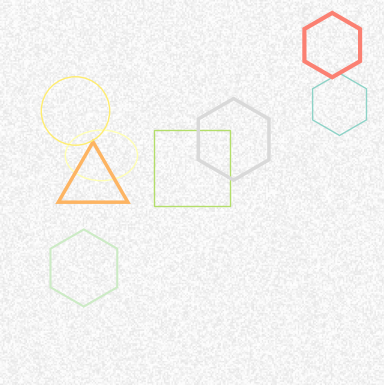[{"shape": "hexagon", "thickness": 1, "radius": 0.4, "center": [0.882, 0.729]}, {"shape": "oval", "thickness": 1, "radius": 0.47, "center": [0.263, 0.596]}, {"shape": "hexagon", "thickness": 3, "radius": 0.42, "center": [0.863, 0.883]}, {"shape": "triangle", "thickness": 2.5, "radius": 0.52, "center": [0.242, 0.527]}, {"shape": "square", "thickness": 1, "radius": 0.5, "center": [0.499, 0.564]}, {"shape": "hexagon", "thickness": 2.5, "radius": 0.53, "center": [0.607, 0.638]}, {"shape": "hexagon", "thickness": 1.5, "radius": 0.5, "center": [0.218, 0.304]}, {"shape": "circle", "thickness": 1, "radius": 0.44, "center": [0.196, 0.712]}]